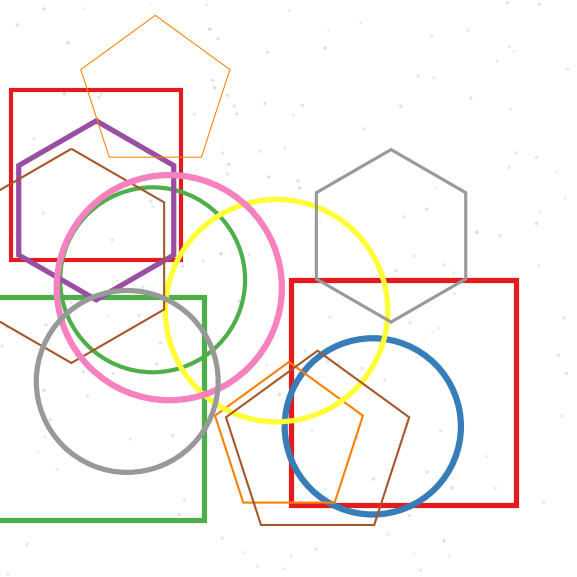[{"shape": "square", "thickness": 2.5, "radius": 0.97, "center": [0.699, 0.32]}, {"shape": "square", "thickness": 2, "radius": 0.74, "center": [0.166, 0.696]}, {"shape": "circle", "thickness": 3, "radius": 0.76, "center": [0.646, 0.261]}, {"shape": "circle", "thickness": 2, "radius": 0.8, "center": [0.264, 0.515]}, {"shape": "square", "thickness": 2.5, "radius": 0.97, "center": [0.16, 0.292]}, {"shape": "hexagon", "thickness": 2.5, "radius": 0.77, "center": [0.167, 0.635]}, {"shape": "pentagon", "thickness": 0.5, "radius": 0.68, "center": [0.269, 0.837]}, {"shape": "pentagon", "thickness": 1, "radius": 0.67, "center": [0.5, 0.238]}, {"shape": "circle", "thickness": 2.5, "radius": 0.96, "center": [0.479, 0.461]}, {"shape": "pentagon", "thickness": 1, "radius": 0.83, "center": [0.55, 0.225]}, {"shape": "hexagon", "thickness": 1, "radius": 0.93, "center": [0.124, 0.556]}, {"shape": "circle", "thickness": 3, "radius": 0.97, "center": [0.293, 0.501]}, {"shape": "hexagon", "thickness": 1.5, "radius": 0.75, "center": [0.677, 0.591]}, {"shape": "circle", "thickness": 2.5, "radius": 0.79, "center": [0.22, 0.339]}]